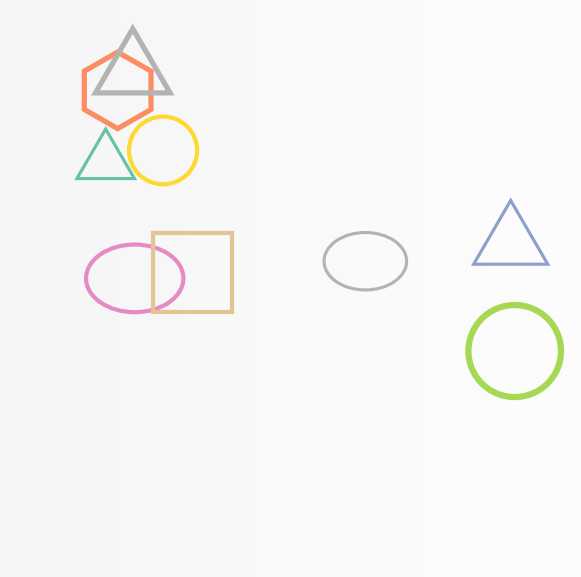[{"shape": "triangle", "thickness": 1.5, "radius": 0.29, "center": [0.182, 0.719]}, {"shape": "hexagon", "thickness": 2.5, "radius": 0.33, "center": [0.202, 0.843]}, {"shape": "triangle", "thickness": 1.5, "radius": 0.37, "center": [0.879, 0.578]}, {"shape": "oval", "thickness": 2, "radius": 0.42, "center": [0.232, 0.517]}, {"shape": "circle", "thickness": 3, "radius": 0.4, "center": [0.886, 0.391]}, {"shape": "circle", "thickness": 2, "radius": 0.29, "center": [0.281, 0.739]}, {"shape": "square", "thickness": 2, "radius": 0.34, "center": [0.331, 0.527]}, {"shape": "oval", "thickness": 1.5, "radius": 0.36, "center": [0.629, 0.547]}, {"shape": "triangle", "thickness": 2.5, "radius": 0.37, "center": [0.228, 0.875]}]